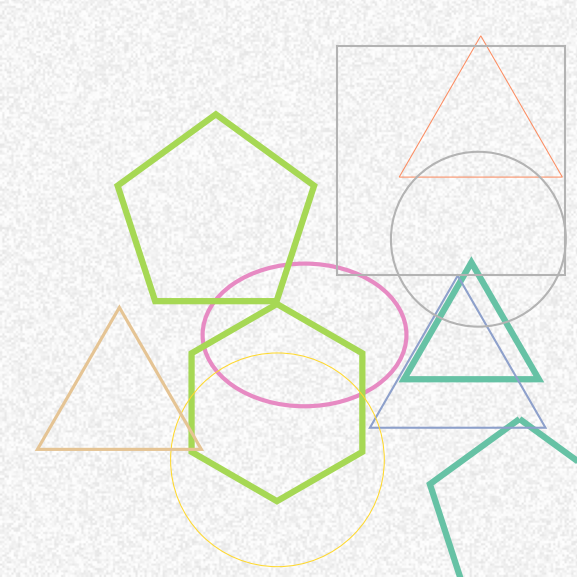[{"shape": "triangle", "thickness": 3, "radius": 0.67, "center": [0.816, 0.41]}, {"shape": "pentagon", "thickness": 3, "radius": 0.82, "center": [0.9, 0.11]}, {"shape": "triangle", "thickness": 0.5, "radius": 0.82, "center": [0.833, 0.774]}, {"shape": "triangle", "thickness": 1, "radius": 0.88, "center": [0.793, 0.346]}, {"shape": "oval", "thickness": 2, "radius": 0.88, "center": [0.527, 0.419]}, {"shape": "pentagon", "thickness": 3, "radius": 0.89, "center": [0.374, 0.622]}, {"shape": "hexagon", "thickness": 3, "radius": 0.85, "center": [0.48, 0.302]}, {"shape": "circle", "thickness": 0.5, "radius": 0.93, "center": [0.48, 0.203]}, {"shape": "triangle", "thickness": 1.5, "radius": 0.82, "center": [0.207, 0.303]}, {"shape": "circle", "thickness": 1, "radius": 0.76, "center": [0.828, 0.585]}, {"shape": "square", "thickness": 1, "radius": 0.99, "center": [0.78, 0.721]}]